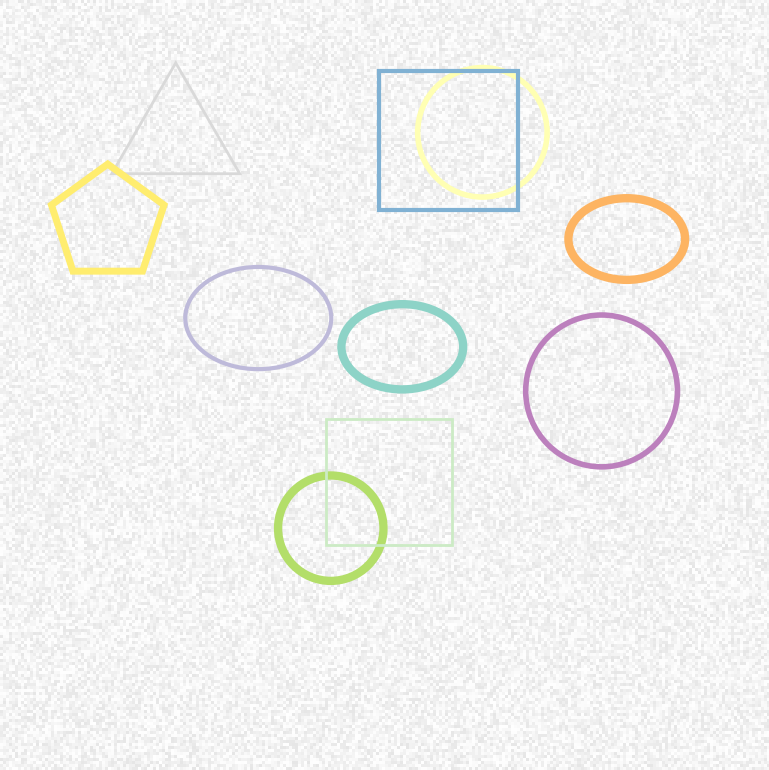[{"shape": "oval", "thickness": 3, "radius": 0.4, "center": [0.522, 0.55]}, {"shape": "circle", "thickness": 2, "radius": 0.42, "center": [0.626, 0.828]}, {"shape": "oval", "thickness": 1.5, "radius": 0.47, "center": [0.335, 0.587]}, {"shape": "square", "thickness": 1.5, "radius": 0.45, "center": [0.583, 0.817]}, {"shape": "oval", "thickness": 3, "radius": 0.38, "center": [0.814, 0.69]}, {"shape": "circle", "thickness": 3, "radius": 0.34, "center": [0.43, 0.314]}, {"shape": "triangle", "thickness": 1, "radius": 0.48, "center": [0.228, 0.822]}, {"shape": "circle", "thickness": 2, "radius": 0.49, "center": [0.781, 0.492]}, {"shape": "square", "thickness": 1, "radius": 0.41, "center": [0.505, 0.374]}, {"shape": "pentagon", "thickness": 2.5, "radius": 0.38, "center": [0.14, 0.71]}]